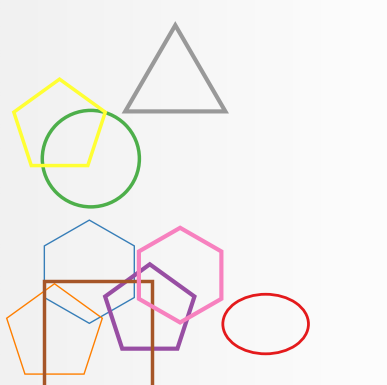[{"shape": "oval", "thickness": 2, "radius": 0.55, "center": [0.686, 0.158]}, {"shape": "hexagon", "thickness": 1, "radius": 0.67, "center": [0.23, 0.294]}, {"shape": "circle", "thickness": 2.5, "radius": 0.63, "center": [0.234, 0.588]}, {"shape": "pentagon", "thickness": 3, "radius": 0.61, "center": [0.387, 0.192]}, {"shape": "pentagon", "thickness": 1, "radius": 0.65, "center": [0.141, 0.133]}, {"shape": "pentagon", "thickness": 2.5, "radius": 0.62, "center": [0.154, 0.67]}, {"shape": "square", "thickness": 2.5, "radius": 0.7, "center": [0.252, 0.131]}, {"shape": "hexagon", "thickness": 3, "radius": 0.61, "center": [0.465, 0.285]}, {"shape": "triangle", "thickness": 3, "radius": 0.75, "center": [0.452, 0.785]}]